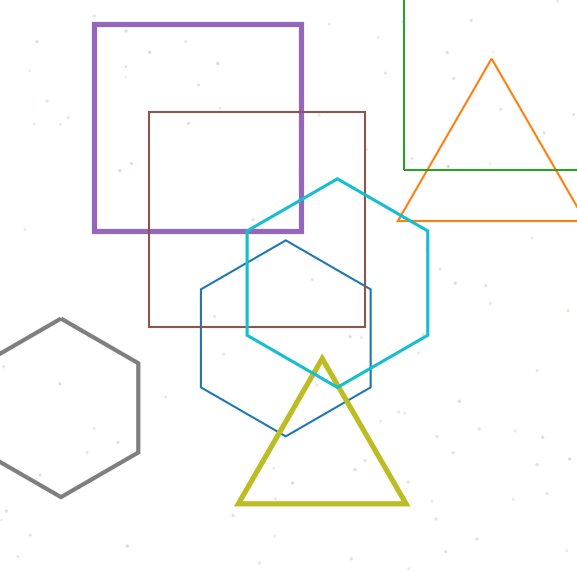[{"shape": "hexagon", "thickness": 1, "radius": 0.85, "center": [0.495, 0.413]}, {"shape": "triangle", "thickness": 1, "radius": 0.94, "center": [0.851, 0.71]}, {"shape": "square", "thickness": 1, "radius": 0.86, "center": [0.872, 0.878]}, {"shape": "square", "thickness": 2.5, "radius": 0.9, "center": [0.342, 0.778]}, {"shape": "square", "thickness": 1, "radius": 0.93, "center": [0.445, 0.619]}, {"shape": "hexagon", "thickness": 2, "radius": 0.77, "center": [0.106, 0.293]}, {"shape": "triangle", "thickness": 2.5, "radius": 0.84, "center": [0.558, 0.211]}, {"shape": "hexagon", "thickness": 1.5, "radius": 0.9, "center": [0.584, 0.509]}]